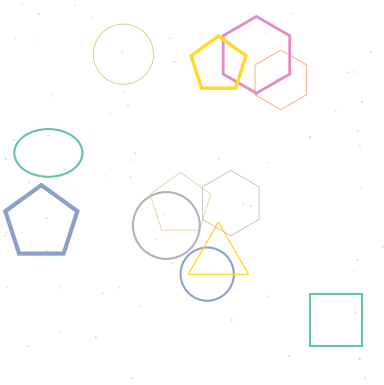[{"shape": "square", "thickness": 1.5, "radius": 0.33, "center": [0.873, 0.169]}, {"shape": "oval", "thickness": 1.5, "radius": 0.44, "center": [0.126, 0.603]}, {"shape": "hexagon", "thickness": 0.5, "radius": 0.39, "center": [0.729, 0.793]}, {"shape": "circle", "thickness": 1.5, "radius": 0.35, "center": [0.538, 0.288]}, {"shape": "pentagon", "thickness": 3, "radius": 0.49, "center": [0.107, 0.421]}, {"shape": "hexagon", "thickness": 2, "radius": 0.5, "center": [0.666, 0.857]}, {"shape": "circle", "thickness": 0.5, "radius": 0.39, "center": [0.32, 0.859]}, {"shape": "pentagon", "thickness": 2.5, "radius": 0.37, "center": [0.568, 0.832]}, {"shape": "triangle", "thickness": 1, "radius": 0.45, "center": [0.567, 0.332]}, {"shape": "pentagon", "thickness": 0.5, "radius": 0.41, "center": [0.469, 0.47]}, {"shape": "hexagon", "thickness": 0.5, "radius": 0.42, "center": [0.599, 0.472]}, {"shape": "circle", "thickness": 1.5, "radius": 0.43, "center": [0.432, 0.414]}]